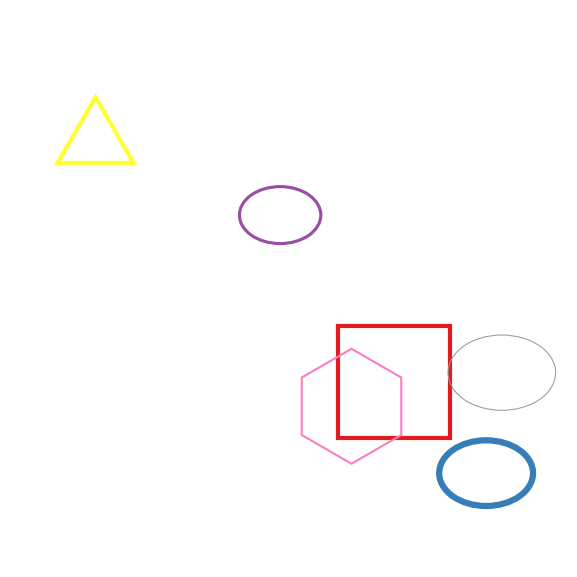[{"shape": "square", "thickness": 2, "radius": 0.48, "center": [0.682, 0.338]}, {"shape": "oval", "thickness": 3, "radius": 0.41, "center": [0.842, 0.18]}, {"shape": "oval", "thickness": 1.5, "radius": 0.35, "center": [0.485, 0.627]}, {"shape": "triangle", "thickness": 2, "radius": 0.38, "center": [0.165, 0.755]}, {"shape": "hexagon", "thickness": 1, "radius": 0.5, "center": [0.609, 0.296]}, {"shape": "oval", "thickness": 0.5, "radius": 0.47, "center": [0.869, 0.354]}]